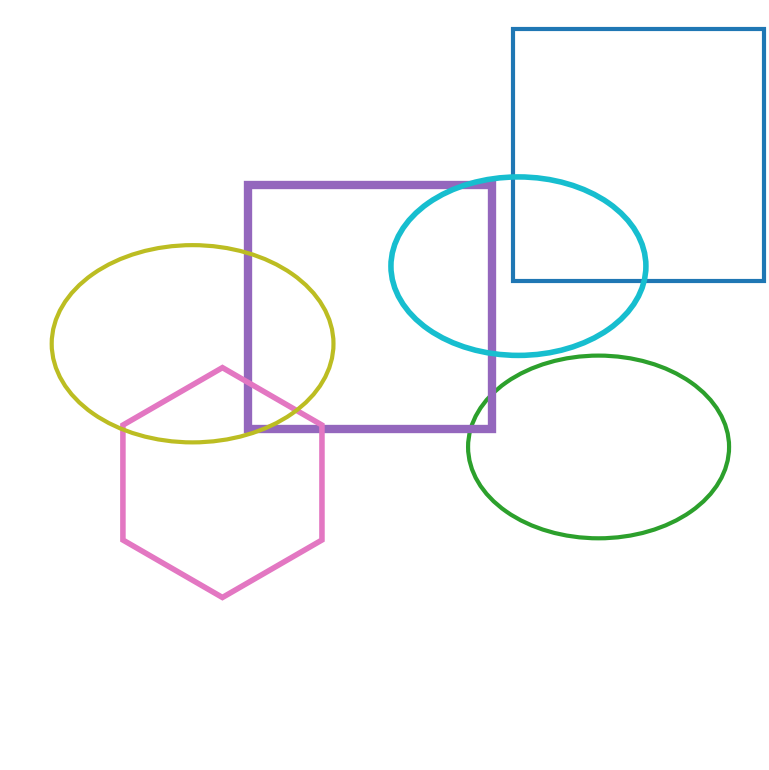[{"shape": "square", "thickness": 1.5, "radius": 0.82, "center": [0.829, 0.799]}, {"shape": "oval", "thickness": 1.5, "radius": 0.85, "center": [0.777, 0.42]}, {"shape": "square", "thickness": 3, "radius": 0.79, "center": [0.48, 0.601]}, {"shape": "hexagon", "thickness": 2, "radius": 0.75, "center": [0.289, 0.373]}, {"shape": "oval", "thickness": 1.5, "radius": 0.91, "center": [0.25, 0.554]}, {"shape": "oval", "thickness": 2, "radius": 0.83, "center": [0.673, 0.654]}]